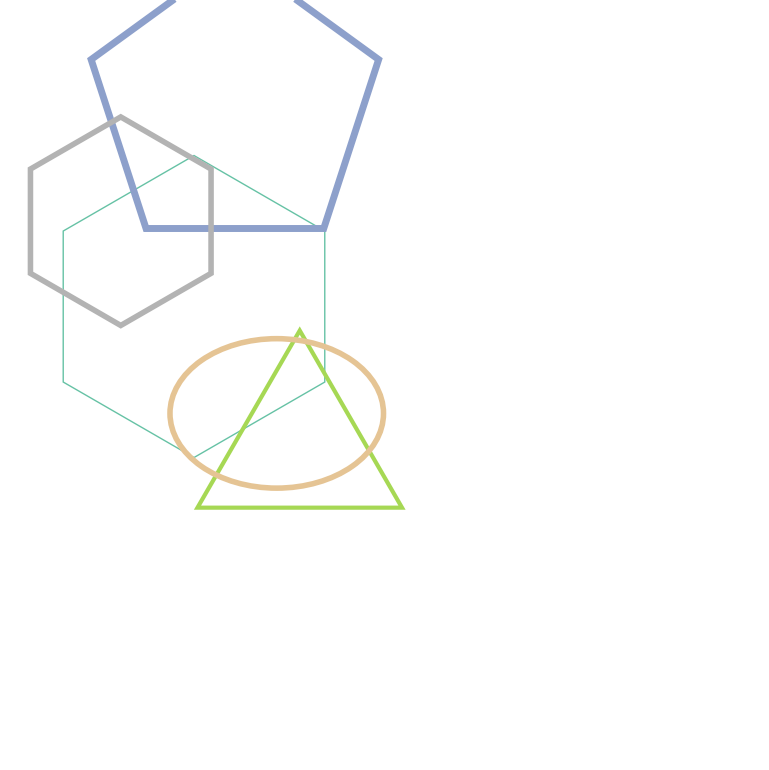[{"shape": "hexagon", "thickness": 0.5, "radius": 0.98, "center": [0.252, 0.602]}, {"shape": "pentagon", "thickness": 2.5, "radius": 0.98, "center": [0.305, 0.862]}, {"shape": "triangle", "thickness": 1.5, "radius": 0.77, "center": [0.389, 0.417]}, {"shape": "oval", "thickness": 2, "radius": 0.69, "center": [0.359, 0.463]}, {"shape": "hexagon", "thickness": 2, "radius": 0.68, "center": [0.157, 0.713]}]